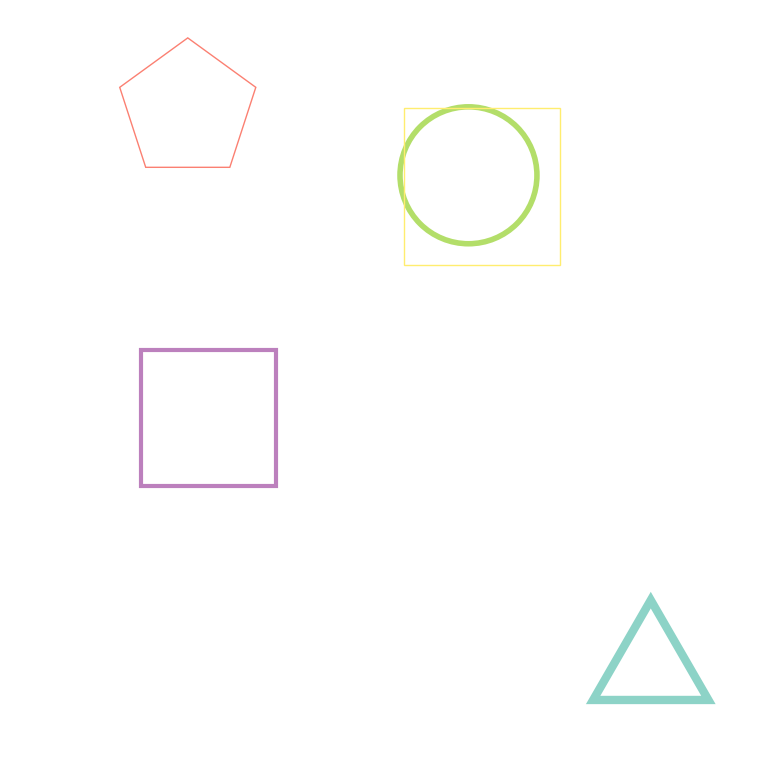[{"shape": "triangle", "thickness": 3, "radius": 0.43, "center": [0.845, 0.134]}, {"shape": "pentagon", "thickness": 0.5, "radius": 0.46, "center": [0.244, 0.858]}, {"shape": "circle", "thickness": 2, "radius": 0.44, "center": [0.608, 0.772]}, {"shape": "square", "thickness": 1.5, "radius": 0.44, "center": [0.271, 0.457]}, {"shape": "square", "thickness": 0.5, "radius": 0.51, "center": [0.626, 0.758]}]